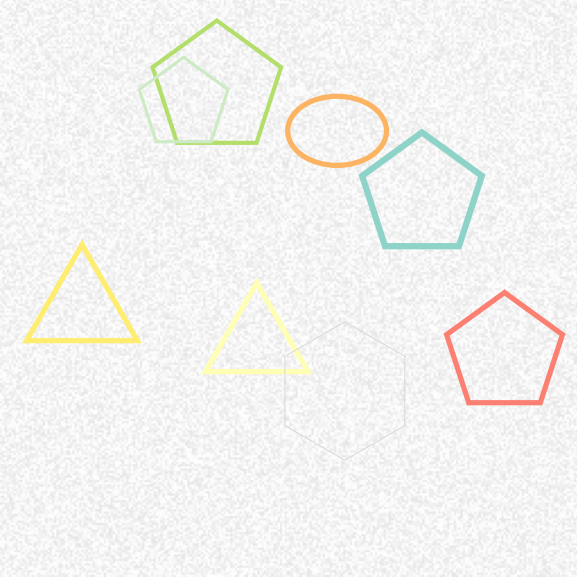[{"shape": "pentagon", "thickness": 3, "radius": 0.54, "center": [0.731, 0.661]}, {"shape": "triangle", "thickness": 2.5, "radius": 0.51, "center": [0.445, 0.407]}, {"shape": "pentagon", "thickness": 2.5, "radius": 0.53, "center": [0.874, 0.387]}, {"shape": "oval", "thickness": 2.5, "radius": 0.43, "center": [0.584, 0.773]}, {"shape": "pentagon", "thickness": 2, "radius": 0.59, "center": [0.375, 0.846]}, {"shape": "hexagon", "thickness": 0.5, "radius": 0.6, "center": [0.597, 0.322]}, {"shape": "pentagon", "thickness": 1.5, "radius": 0.4, "center": [0.318, 0.819]}, {"shape": "triangle", "thickness": 2.5, "radius": 0.55, "center": [0.142, 0.465]}]